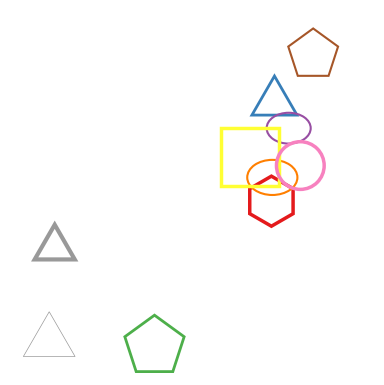[{"shape": "hexagon", "thickness": 2.5, "radius": 0.32, "center": [0.705, 0.477]}, {"shape": "triangle", "thickness": 2, "radius": 0.34, "center": [0.713, 0.735]}, {"shape": "pentagon", "thickness": 2, "radius": 0.4, "center": [0.401, 0.1]}, {"shape": "oval", "thickness": 1.5, "radius": 0.29, "center": [0.75, 0.667]}, {"shape": "oval", "thickness": 1.5, "radius": 0.33, "center": [0.707, 0.539]}, {"shape": "square", "thickness": 2.5, "radius": 0.38, "center": [0.649, 0.592]}, {"shape": "pentagon", "thickness": 1.5, "radius": 0.34, "center": [0.813, 0.858]}, {"shape": "circle", "thickness": 2.5, "radius": 0.31, "center": [0.78, 0.57]}, {"shape": "triangle", "thickness": 0.5, "radius": 0.39, "center": [0.128, 0.113]}, {"shape": "triangle", "thickness": 3, "radius": 0.3, "center": [0.142, 0.356]}]